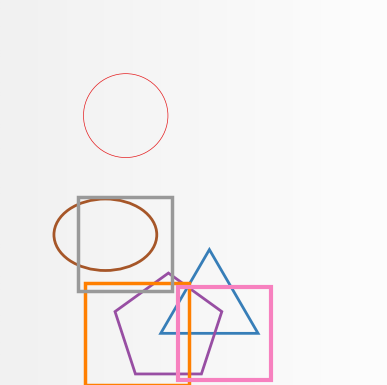[{"shape": "circle", "thickness": 0.5, "radius": 0.54, "center": [0.324, 0.7]}, {"shape": "triangle", "thickness": 2, "radius": 0.72, "center": [0.54, 0.207]}, {"shape": "pentagon", "thickness": 2, "radius": 0.72, "center": [0.435, 0.146]}, {"shape": "square", "thickness": 2.5, "radius": 0.67, "center": [0.353, 0.133]}, {"shape": "oval", "thickness": 2, "radius": 0.66, "center": [0.272, 0.39]}, {"shape": "square", "thickness": 3, "radius": 0.6, "center": [0.58, 0.134]}, {"shape": "square", "thickness": 2.5, "radius": 0.61, "center": [0.322, 0.367]}]